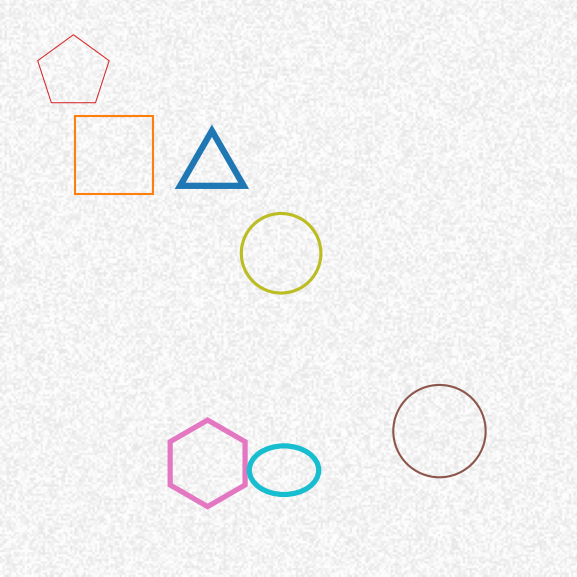[{"shape": "triangle", "thickness": 3, "radius": 0.32, "center": [0.367, 0.709]}, {"shape": "square", "thickness": 1, "radius": 0.34, "center": [0.198, 0.731]}, {"shape": "pentagon", "thickness": 0.5, "radius": 0.33, "center": [0.127, 0.874]}, {"shape": "circle", "thickness": 1, "radius": 0.4, "center": [0.761, 0.253]}, {"shape": "hexagon", "thickness": 2.5, "radius": 0.37, "center": [0.36, 0.197]}, {"shape": "circle", "thickness": 1.5, "radius": 0.34, "center": [0.487, 0.561]}, {"shape": "oval", "thickness": 2.5, "radius": 0.3, "center": [0.492, 0.185]}]